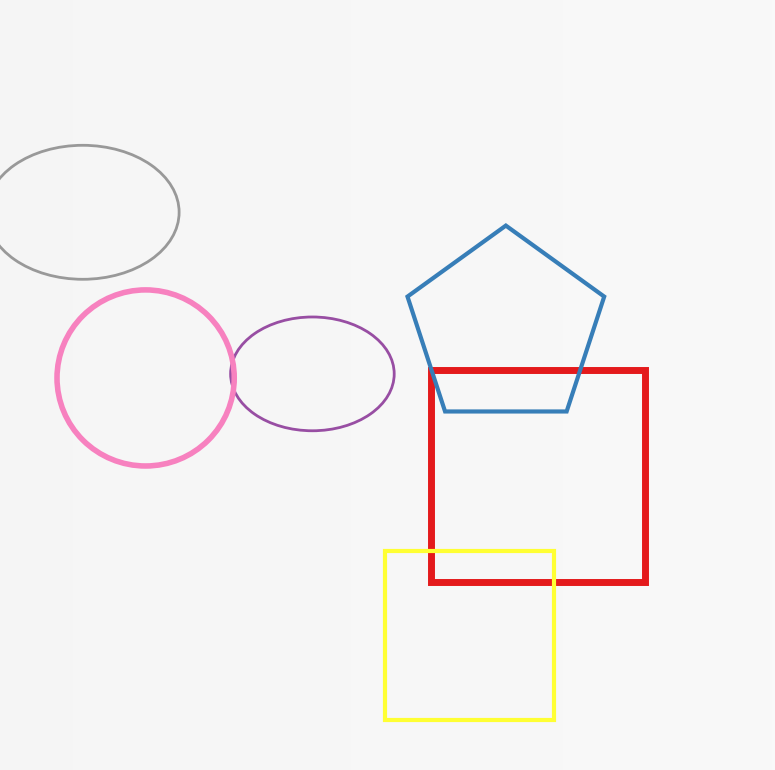[{"shape": "square", "thickness": 2.5, "radius": 0.69, "center": [0.694, 0.381]}, {"shape": "pentagon", "thickness": 1.5, "radius": 0.67, "center": [0.653, 0.574]}, {"shape": "oval", "thickness": 1, "radius": 0.53, "center": [0.403, 0.514]}, {"shape": "square", "thickness": 1.5, "radius": 0.55, "center": [0.606, 0.175]}, {"shape": "circle", "thickness": 2, "radius": 0.57, "center": [0.188, 0.509]}, {"shape": "oval", "thickness": 1, "radius": 0.62, "center": [0.107, 0.724]}]